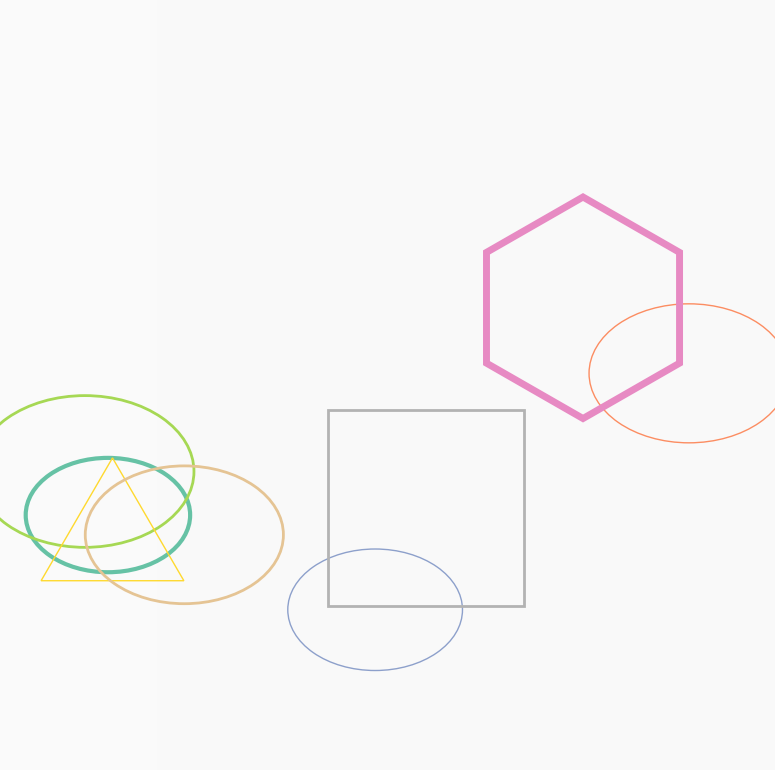[{"shape": "oval", "thickness": 1.5, "radius": 0.53, "center": [0.139, 0.331]}, {"shape": "oval", "thickness": 0.5, "radius": 0.64, "center": [0.889, 0.515]}, {"shape": "oval", "thickness": 0.5, "radius": 0.56, "center": [0.484, 0.208]}, {"shape": "hexagon", "thickness": 2.5, "radius": 0.72, "center": [0.752, 0.6]}, {"shape": "oval", "thickness": 1, "radius": 0.7, "center": [0.11, 0.388]}, {"shape": "triangle", "thickness": 0.5, "radius": 0.53, "center": [0.145, 0.299]}, {"shape": "oval", "thickness": 1, "radius": 0.64, "center": [0.238, 0.305]}, {"shape": "square", "thickness": 1, "radius": 0.63, "center": [0.55, 0.34]}]